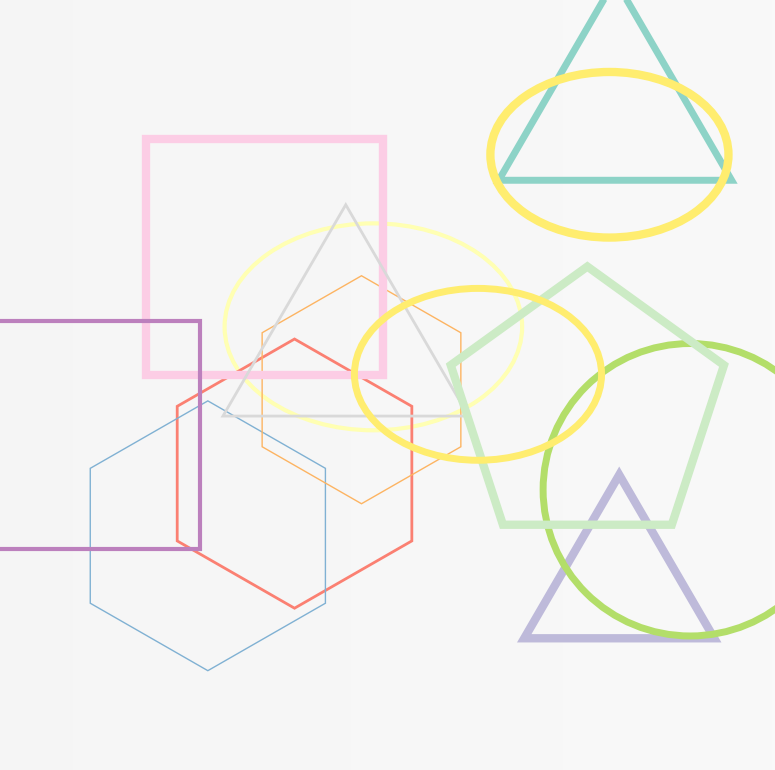[{"shape": "triangle", "thickness": 2.5, "radius": 0.87, "center": [0.794, 0.853]}, {"shape": "oval", "thickness": 1.5, "radius": 0.96, "center": [0.482, 0.576]}, {"shape": "triangle", "thickness": 3, "radius": 0.71, "center": [0.799, 0.242]}, {"shape": "hexagon", "thickness": 1, "radius": 0.87, "center": [0.38, 0.385]}, {"shape": "hexagon", "thickness": 0.5, "radius": 0.88, "center": [0.268, 0.304]}, {"shape": "hexagon", "thickness": 0.5, "radius": 0.74, "center": [0.466, 0.494]}, {"shape": "circle", "thickness": 2.5, "radius": 0.95, "center": [0.891, 0.364]}, {"shape": "square", "thickness": 3, "radius": 0.77, "center": [0.341, 0.666]}, {"shape": "triangle", "thickness": 1, "radius": 0.91, "center": [0.446, 0.551]}, {"shape": "square", "thickness": 1.5, "radius": 0.74, "center": [0.11, 0.434]}, {"shape": "pentagon", "thickness": 3, "radius": 0.93, "center": [0.758, 0.468]}, {"shape": "oval", "thickness": 2.5, "radius": 0.8, "center": [0.617, 0.514]}, {"shape": "oval", "thickness": 3, "radius": 0.77, "center": [0.786, 0.799]}]